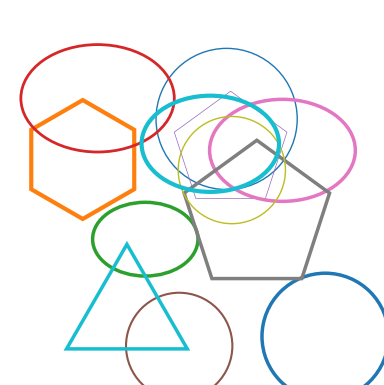[{"shape": "circle", "thickness": 1, "radius": 0.92, "center": [0.589, 0.691]}, {"shape": "circle", "thickness": 2.5, "radius": 0.82, "center": [0.845, 0.126]}, {"shape": "hexagon", "thickness": 3, "radius": 0.77, "center": [0.215, 0.586]}, {"shape": "oval", "thickness": 2.5, "radius": 0.68, "center": [0.377, 0.379]}, {"shape": "oval", "thickness": 2, "radius": 1.0, "center": [0.253, 0.745]}, {"shape": "pentagon", "thickness": 0.5, "radius": 0.77, "center": [0.599, 0.609]}, {"shape": "circle", "thickness": 1.5, "radius": 0.69, "center": [0.465, 0.102]}, {"shape": "oval", "thickness": 2.5, "radius": 0.95, "center": [0.734, 0.61]}, {"shape": "pentagon", "thickness": 2.5, "radius": 0.99, "center": [0.667, 0.437]}, {"shape": "circle", "thickness": 1, "radius": 0.7, "center": [0.602, 0.558]}, {"shape": "triangle", "thickness": 2.5, "radius": 0.91, "center": [0.33, 0.184]}, {"shape": "oval", "thickness": 3, "radius": 0.89, "center": [0.546, 0.627]}]